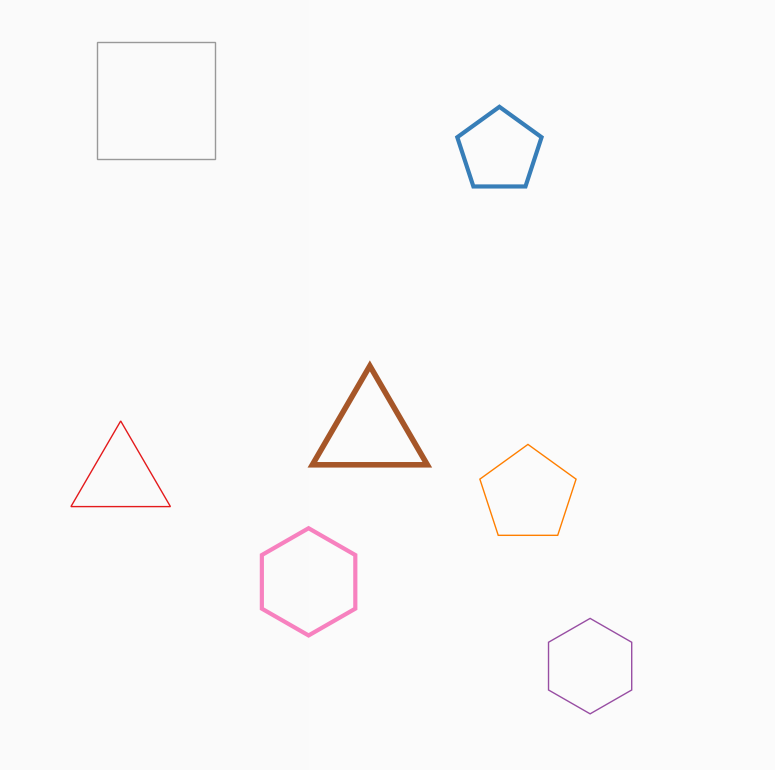[{"shape": "triangle", "thickness": 0.5, "radius": 0.37, "center": [0.156, 0.379]}, {"shape": "pentagon", "thickness": 1.5, "radius": 0.29, "center": [0.644, 0.804]}, {"shape": "hexagon", "thickness": 0.5, "radius": 0.31, "center": [0.761, 0.135]}, {"shape": "pentagon", "thickness": 0.5, "radius": 0.33, "center": [0.681, 0.358]}, {"shape": "triangle", "thickness": 2, "radius": 0.43, "center": [0.477, 0.439]}, {"shape": "hexagon", "thickness": 1.5, "radius": 0.35, "center": [0.398, 0.244]}, {"shape": "square", "thickness": 0.5, "radius": 0.38, "center": [0.201, 0.869]}]